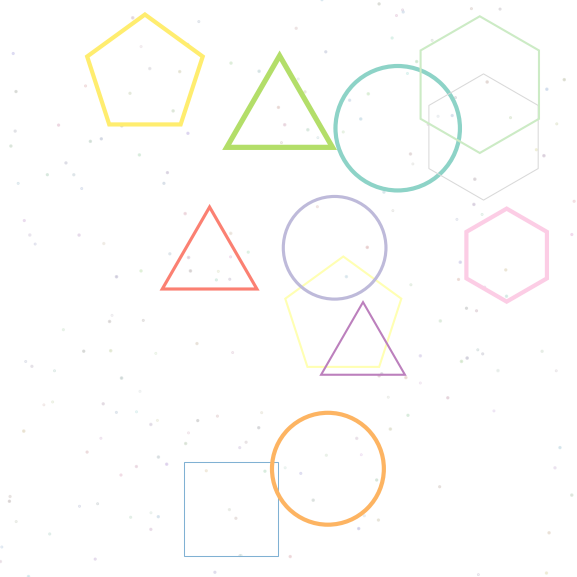[{"shape": "circle", "thickness": 2, "radius": 0.54, "center": [0.689, 0.777]}, {"shape": "pentagon", "thickness": 1, "radius": 0.53, "center": [0.594, 0.449]}, {"shape": "circle", "thickness": 1.5, "radius": 0.44, "center": [0.579, 0.57]}, {"shape": "triangle", "thickness": 1.5, "radius": 0.47, "center": [0.363, 0.546]}, {"shape": "square", "thickness": 0.5, "radius": 0.41, "center": [0.4, 0.117]}, {"shape": "circle", "thickness": 2, "radius": 0.48, "center": [0.568, 0.187]}, {"shape": "triangle", "thickness": 2.5, "radius": 0.53, "center": [0.484, 0.797]}, {"shape": "hexagon", "thickness": 2, "radius": 0.4, "center": [0.877, 0.557]}, {"shape": "hexagon", "thickness": 0.5, "radius": 0.55, "center": [0.837, 0.762]}, {"shape": "triangle", "thickness": 1, "radius": 0.42, "center": [0.629, 0.392]}, {"shape": "hexagon", "thickness": 1, "radius": 0.59, "center": [0.831, 0.853]}, {"shape": "pentagon", "thickness": 2, "radius": 0.53, "center": [0.251, 0.869]}]